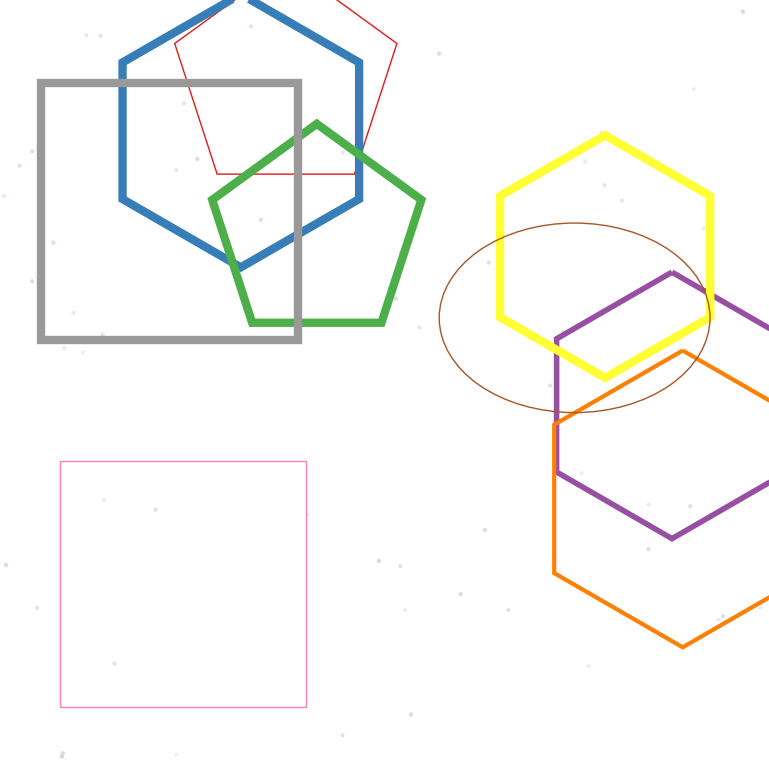[{"shape": "pentagon", "thickness": 0.5, "radius": 0.76, "center": [0.371, 0.897]}, {"shape": "hexagon", "thickness": 3, "radius": 0.89, "center": [0.313, 0.83]}, {"shape": "pentagon", "thickness": 3, "radius": 0.71, "center": [0.411, 0.696]}, {"shape": "hexagon", "thickness": 2, "radius": 0.87, "center": [0.873, 0.474]}, {"shape": "hexagon", "thickness": 1.5, "radius": 0.96, "center": [0.887, 0.352]}, {"shape": "hexagon", "thickness": 3, "radius": 0.79, "center": [0.786, 0.667]}, {"shape": "oval", "thickness": 0.5, "radius": 0.88, "center": [0.746, 0.587]}, {"shape": "square", "thickness": 0.5, "radius": 0.8, "center": [0.238, 0.242]}, {"shape": "square", "thickness": 3, "radius": 0.83, "center": [0.22, 0.726]}]